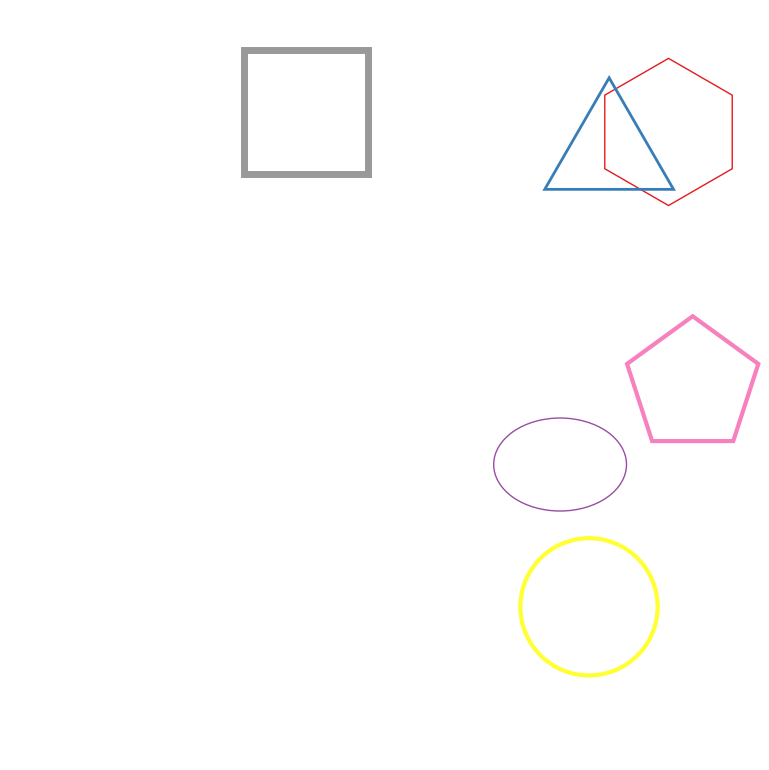[{"shape": "hexagon", "thickness": 0.5, "radius": 0.48, "center": [0.868, 0.829]}, {"shape": "triangle", "thickness": 1, "radius": 0.48, "center": [0.791, 0.802]}, {"shape": "oval", "thickness": 0.5, "radius": 0.43, "center": [0.727, 0.397]}, {"shape": "circle", "thickness": 1.5, "radius": 0.45, "center": [0.765, 0.212]}, {"shape": "pentagon", "thickness": 1.5, "radius": 0.45, "center": [0.9, 0.5]}, {"shape": "square", "thickness": 2.5, "radius": 0.4, "center": [0.398, 0.854]}]